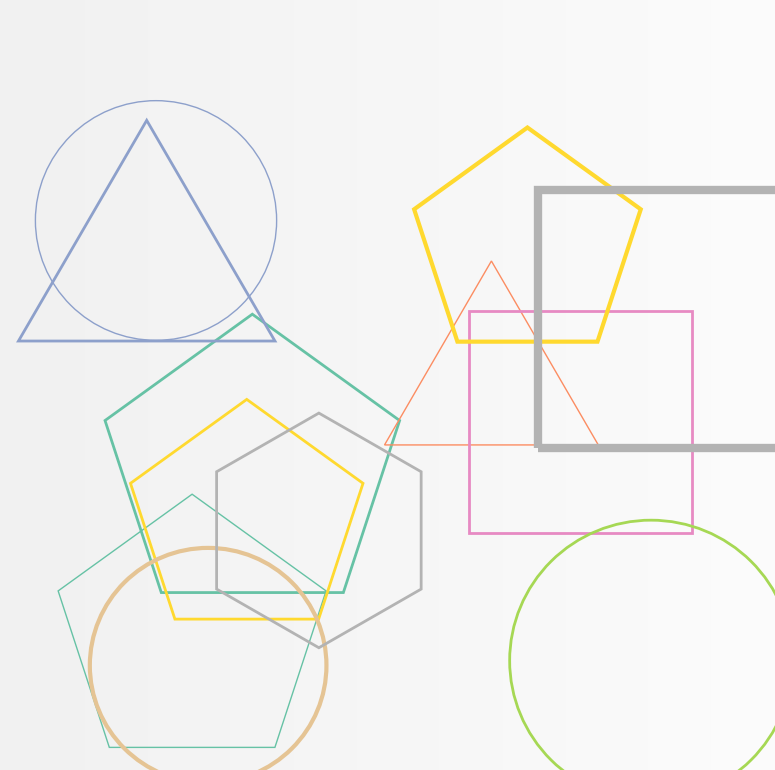[{"shape": "pentagon", "thickness": 0.5, "radius": 0.91, "center": [0.248, 0.176]}, {"shape": "pentagon", "thickness": 1, "radius": 1.0, "center": [0.326, 0.392]}, {"shape": "triangle", "thickness": 0.5, "radius": 0.8, "center": [0.634, 0.502]}, {"shape": "circle", "thickness": 0.5, "radius": 0.78, "center": [0.201, 0.714]}, {"shape": "triangle", "thickness": 1, "radius": 0.96, "center": [0.189, 0.653]}, {"shape": "square", "thickness": 1, "radius": 0.72, "center": [0.749, 0.452]}, {"shape": "circle", "thickness": 1, "radius": 0.91, "center": [0.84, 0.142]}, {"shape": "pentagon", "thickness": 1.5, "radius": 0.77, "center": [0.681, 0.681]}, {"shape": "pentagon", "thickness": 1, "radius": 0.79, "center": [0.318, 0.324]}, {"shape": "circle", "thickness": 1.5, "radius": 0.76, "center": [0.269, 0.136]}, {"shape": "hexagon", "thickness": 1, "radius": 0.76, "center": [0.411, 0.311]}, {"shape": "square", "thickness": 3, "radius": 0.84, "center": [0.862, 0.586]}]